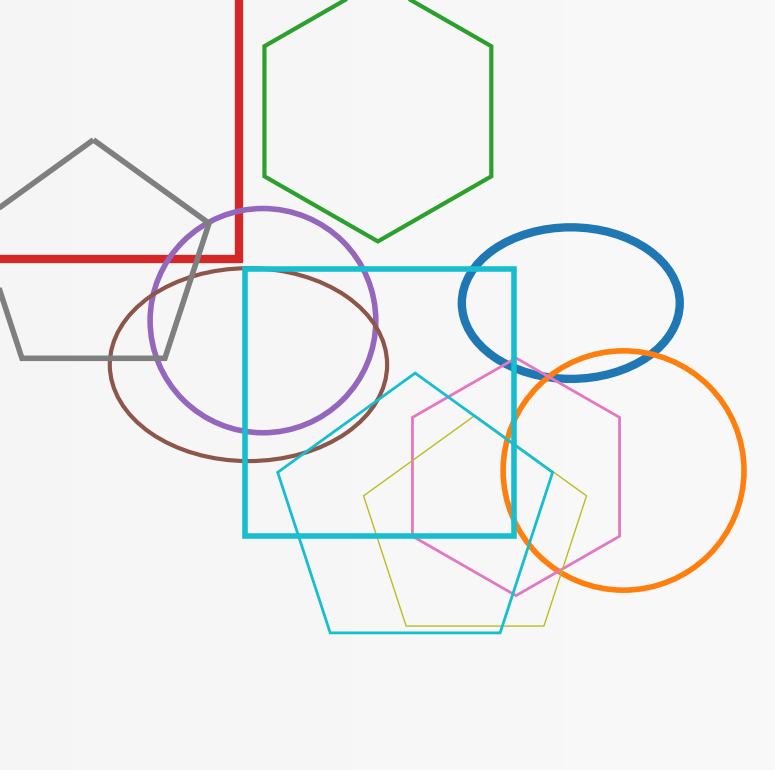[{"shape": "oval", "thickness": 3, "radius": 0.7, "center": [0.737, 0.606]}, {"shape": "circle", "thickness": 2, "radius": 0.78, "center": [0.805, 0.389]}, {"shape": "hexagon", "thickness": 1.5, "radius": 0.84, "center": [0.488, 0.855]}, {"shape": "square", "thickness": 3, "radius": 0.99, "center": [0.111, 0.862]}, {"shape": "circle", "thickness": 2, "radius": 0.73, "center": [0.339, 0.584]}, {"shape": "oval", "thickness": 1.5, "radius": 0.89, "center": [0.321, 0.526]}, {"shape": "hexagon", "thickness": 1, "radius": 0.77, "center": [0.666, 0.381]}, {"shape": "pentagon", "thickness": 2, "radius": 0.78, "center": [0.121, 0.662]}, {"shape": "pentagon", "thickness": 0.5, "radius": 0.76, "center": [0.613, 0.309]}, {"shape": "pentagon", "thickness": 1, "radius": 0.93, "center": [0.536, 0.329]}, {"shape": "square", "thickness": 2, "radius": 0.87, "center": [0.49, 0.478]}]